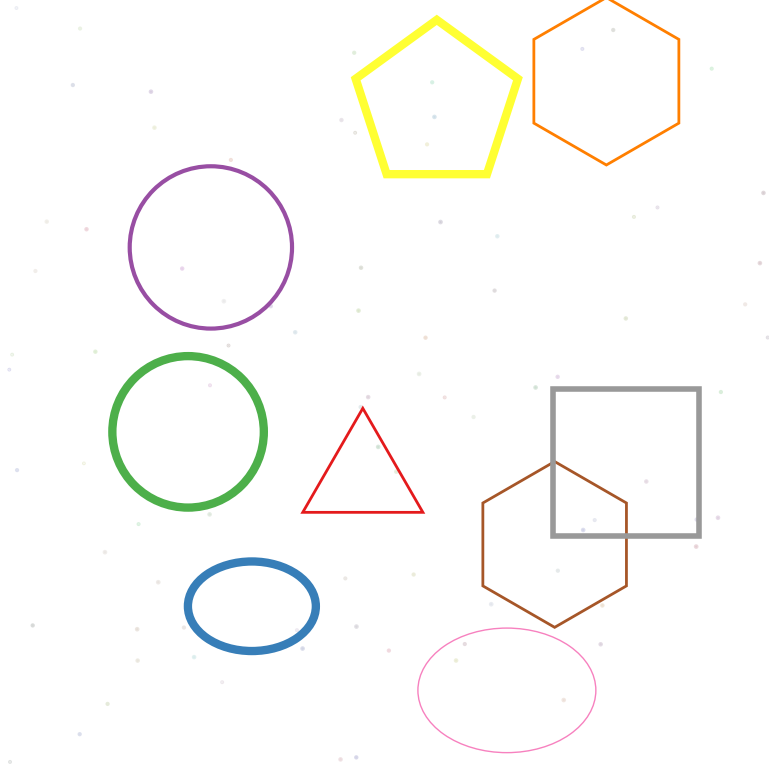[{"shape": "triangle", "thickness": 1, "radius": 0.45, "center": [0.471, 0.38]}, {"shape": "oval", "thickness": 3, "radius": 0.42, "center": [0.327, 0.213]}, {"shape": "circle", "thickness": 3, "radius": 0.49, "center": [0.244, 0.439]}, {"shape": "circle", "thickness": 1.5, "radius": 0.53, "center": [0.274, 0.679]}, {"shape": "hexagon", "thickness": 1, "radius": 0.54, "center": [0.787, 0.894]}, {"shape": "pentagon", "thickness": 3, "radius": 0.55, "center": [0.567, 0.863]}, {"shape": "hexagon", "thickness": 1, "radius": 0.54, "center": [0.72, 0.293]}, {"shape": "oval", "thickness": 0.5, "radius": 0.58, "center": [0.658, 0.103]}, {"shape": "square", "thickness": 2, "radius": 0.48, "center": [0.813, 0.4]}]